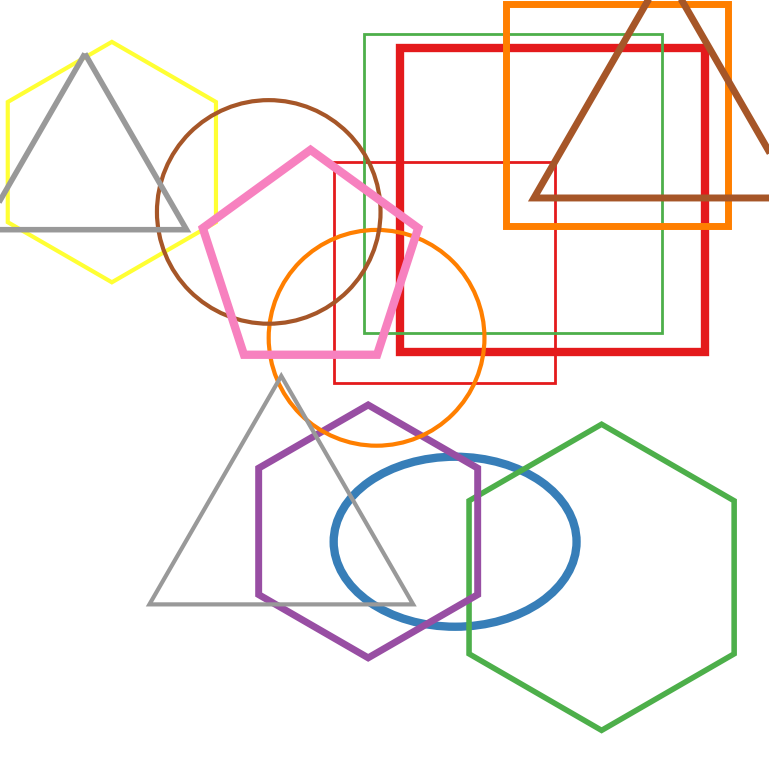[{"shape": "square", "thickness": 3, "radius": 0.99, "center": [0.718, 0.741]}, {"shape": "square", "thickness": 1, "radius": 0.72, "center": [0.577, 0.646]}, {"shape": "oval", "thickness": 3, "radius": 0.79, "center": [0.591, 0.296]}, {"shape": "square", "thickness": 1, "radius": 0.97, "center": [0.666, 0.762]}, {"shape": "hexagon", "thickness": 2, "radius": 0.99, "center": [0.781, 0.25]}, {"shape": "hexagon", "thickness": 2.5, "radius": 0.82, "center": [0.478, 0.31]}, {"shape": "square", "thickness": 2.5, "radius": 0.72, "center": [0.801, 0.85]}, {"shape": "circle", "thickness": 1.5, "radius": 0.7, "center": [0.489, 0.561]}, {"shape": "hexagon", "thickness": 1.5, "radius": 0.78, "center": [0.145, 0.789]}, {"shape": "circle", "thickness": 1.5, "radius": 0.73, "center": [0.349, 0.725]}, {"shape": "triangle", "thickness": 2.5, "radius": 0.98, "center": [0.864, 0.841]}, {"shape": "pentagon", "thickness": 3, "radius": 0.74, "center": [0.403, 0.658]}, {"shape": "triangle", "thickness": 1.5, "radius": 0.99, "center": [0.365, 0.314]}, {"shape": "triangle", "thickness": 2, "radius": 0.76, "center": [0.11, 0.778]}]